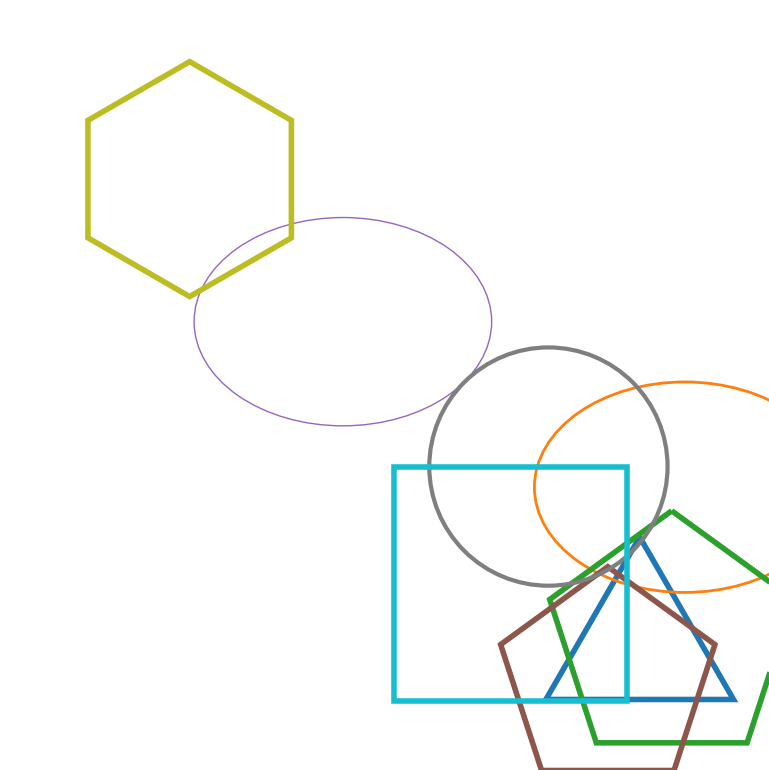[{"shape": "triangle", "thickness": 2, "radius": 0.7, "center": [0.831, 0.162]}, {"shape": "oval", "thickness": 1, "radius": 0.98, "center": [0.889, 0.367]}, {"shape": "pentagon", "thickness": 2, "radius": 0.83, "center": [0.872, 0.17]}, {"shape": "oval", "thickness": 0.5, "radius": 0.97, "center": [0.445, 0.582]}, {"shape": "pentagon", "thickness": 2, "radius": 0.73, "center": [0.789, 0.118]}, {"shape": "circle", "thickness": 1.5, "radius": 0.77, "center": [0.712, 0.394]}, {"shape": "hexagon", "thickness": 2, "radius": 0.76, "center": [0.246, 0.767]}, {"shape": "square", "thickness": 2, "radius": 0.76, "center": [0.663, 0.242]}]